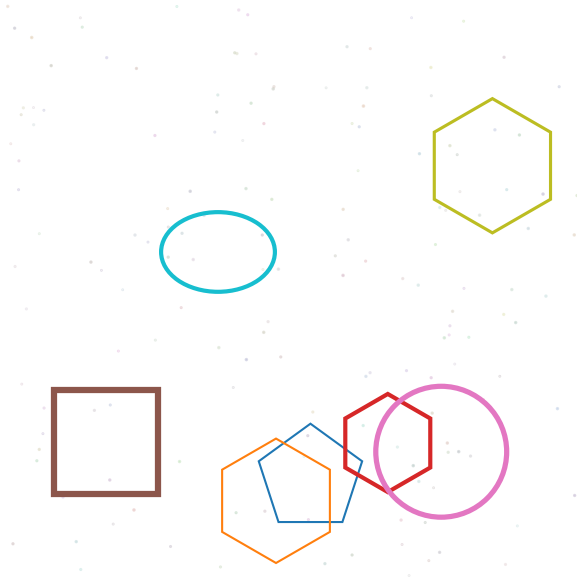[{"shape": "pentagon", "thickness": 1, "radius": 0.47, "center": [0.538, 0.171]}, {"shape": "hexagon", "thickness": 1, "radius": 0.54, "center": [0.478, 0.132]}, {"shape": "hexagon", "thickness": 2, "radius": 0.42, "center": [0.671, 0.232]}, {"shape": "square", "thickness": 3, "radius": 0.45, "center": [0.184, 0.235]}, {"shape": "circle", "thickness": 2.5, "radius": 0.57, "center": [0.764, 0.217]}, {"shape": "hexagon", "thickness": 1.5, "radius": 0.58, "center": [0.853, 0.712]}, {"shape": "oval", "thickness": 2, "radius": 0.49, "center": [0.377, 0.563]}]